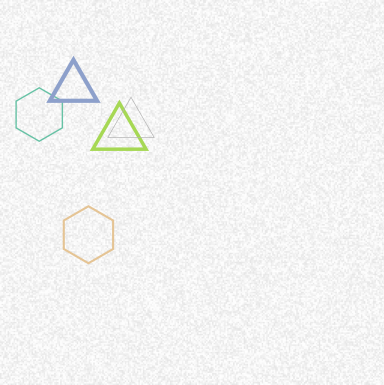[{"shape": "hexagon", "thickness": 1, "radius": 0.35, "center": [0.102, 0.703]}, {"shape": "triangle", "thickness": 3, "radius": 0.35, "center": [0.191, 0.774]}, {"shape": "triangle", "thickness": 2.5, "radius": 0.4, "center": [0.31, 0.652]}, {"shape": "hexagon", "thickness": 1.5, "radius": 0.37, "center": [0.23, 0.39]}, {"shape": "triangle", "thickness": 0.5, "radius": 0.35, "center": [0.34, 0.678]}]